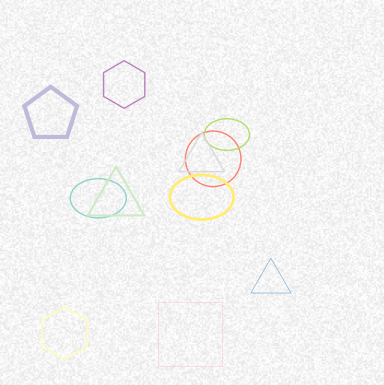[{"shape": "oval", "thickness": 1, "radius": 0.36, "center": [0.255, 0.485]}, {"shape": "hexagon", "thickness": 1, "radius": 0.34, "center": [0.168, 0.135]}, {"shape": "pentagon", "thickness": 3, "radius": 0.36, "center": [0.132, 0.702]}, {"shape": "circle", "thickness": 1, "radius": 0.36, "center": [0.554, 0.587]}, {"shape": "triangle", "thickness": 0.5, "radius": 0.3, "center": [0.704, 0.269]}, {"shape": "oval", "thickness": 1, "radius": 0.29, "center": [0.589, 0.651]}, {"shape": "square", "thickness": 0.5, "radius": 0.42, "center": [0.493, 0.134]}, {"shape": "triangle", "thickness": 1, "radius": 0.34, "center": [0.524, 0.588]}, {"shape": "hexagon", "thickness": 1, "radius": 0.31, "center": [0.323, 0.78]}, {"shape": "triangle", "thickness": 1.5, "radius": 0.42, "center": [0.302, 0.483]}, {"shape": "oval", "thickness": 2, "radius": 0.41, "center": [0.524, 0.488]}]